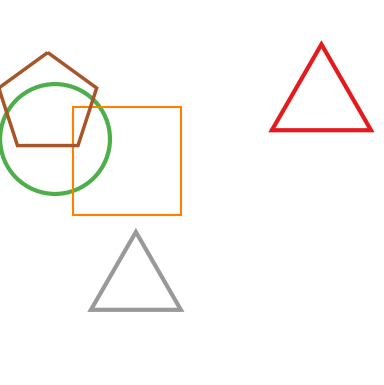[{"shape": "triangle", "thickness": 3, "radius": 0.74, "center": [0.835, 0.736]}, {"shape": "circle", "thickness": 3, "radius": 0.71, "center": [0.143, 0.639]}, {"shape": "square", "thickness": 1.5, "radius": 0.7, "center": [0.329, 0.581]}, {"shape": "pentagon", "thickness": 2.5, "radius": 0.67, "center": [0.124, 0.73]}, {"shape": "triangle", "thickness": 3, "radius": 0.67, "center": [0.353, 0.263]}]